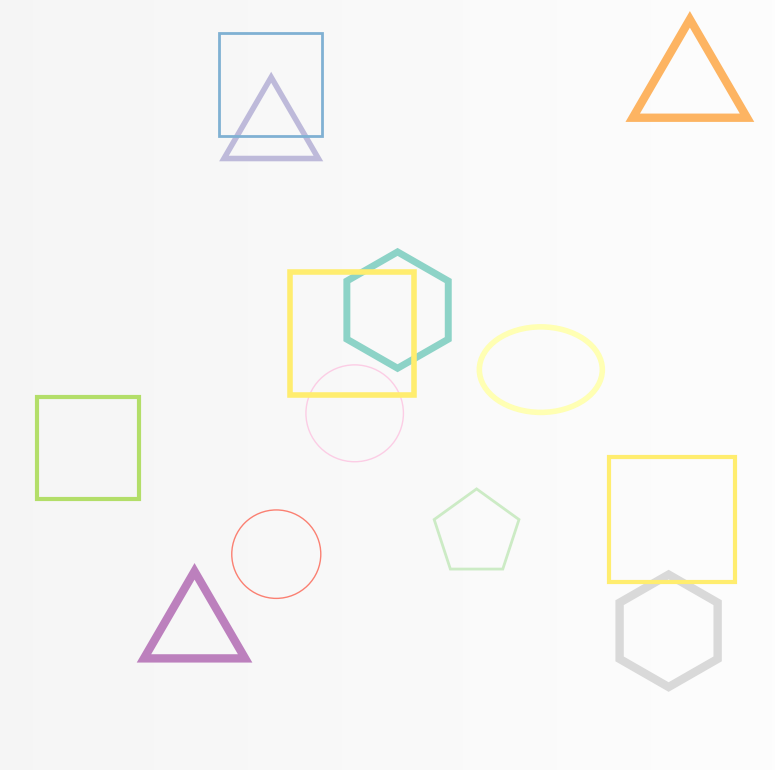[{"shape": "hexagon", "thickness": 2.5, "radius": 0.38, "center": [0.513, 0.597]}, {"shape": "oval", "thickness": 2, "radius": 0.4, "center": [0.698, 0.52]}, {"shape": "triangle", "thickness": 2, "radius": 0.35, "center": [0.35, 0.829]}, {"shape": "circle", "thickness": 0.5, "radius": 0.29, "center": [0.356, 0.28]}, {"shape": "square", "thickness": 1, "radius": 0.33, "center": [0.349, 0.89]}, {"shape": "triangle", "thickness": 3, "radius": 0.43, "center": [0.89, 0.89]}, {"shape": "square", "thickness": 1.5, "radius": 0.33, "center": [0.113, 0.418]}, {"shape": "circle", "thickness": 0.5, "radius": 0.31, "center": [0.458, 0.463]}, {"shape": "hexagon", "thickness": 3, "radius": 0.37, "center": [0.863, 0.181]}, {"shape": "triangle", "thickness": 3, "radius": 0.38, "center": [0.251, 0.183]}, {"shape": "pentagon", "thickness": 1, "radius": 0.29, "center": [0.615, 0.308]}, {"shape": "square", "thickness": 2, "radius": 0.4, "center": [0.455, 0.567]}, {"shape": "square", "thickness": 1.5, "radius": 0.41, "center": [0.867, 0.326]}]